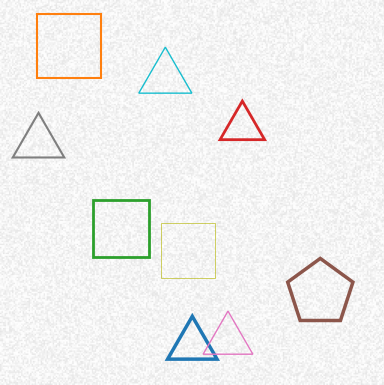[{"shape": "triangle", "thickness": 2.5, "radius": 0.37, "center": [0.499, 0.104]}, {"shape": "square", "thickness": 1.5, "radius": 0.42, "center": [0.179, 0.881]}, {"shape": "square", "thickness": 2, "radius": 0.37, "center": [0.314, 0.406]}, {"shape": "triangle", "thickness": 2, "radius": 0.33, "center": [0.629, 0.671]}, {"shape": "pentagon", "thickness": 2.5, "radius": 0.45, "center": [0.832, 0.24]}, {"shape": "triangle", "thickness": 1, "radius": 0.37, "center": [0.592, 0.117]}, {"shape": "triangle", "thickness": 1.5, "radius": 0.39, "center": [0.1, 0.63]}, {"shape": "square", "thickness": 0.5, "radius": 0.35, "center": [0.487, 0.349]}, {"shape": "triangle", "thickness": 1, "radius": 0.4, "center": [0.429, 0.798]}]